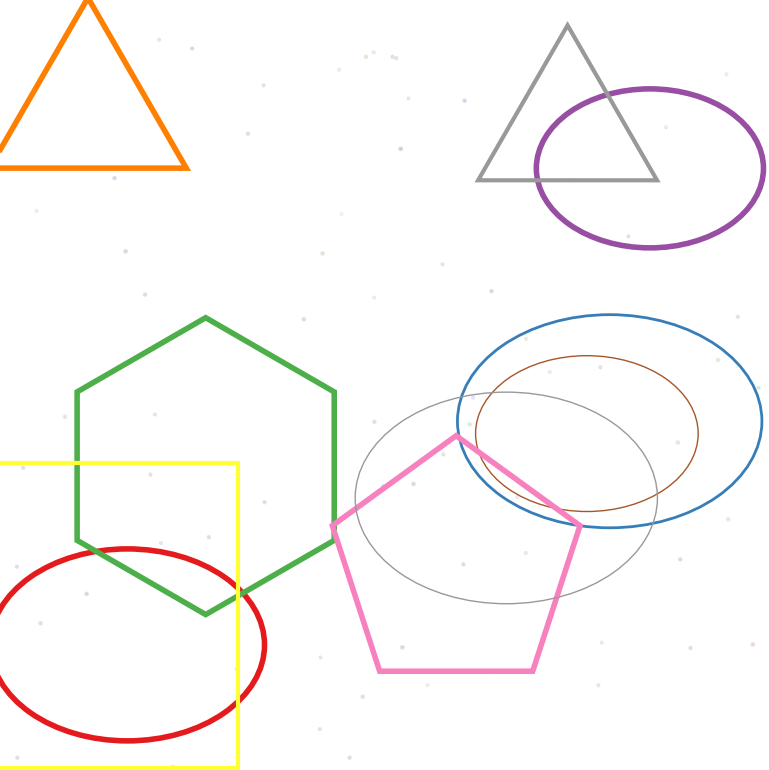[{"shape": "oval", "thickness": 2, "radius": 0.89, "center": [0.165, 0.162]}, {"shape": "oval", "thickness": 1, "radius": 0.99, "center": [0.792, 0.453]}, {"shape": "hexagon", "thickness": 2, "radius": 0.96, "center": [0.267, 0.395]}, {"shape": "oval", "thickness": 2, "radius": 0.74, "center": [0.844, 0.781]}, {"shape": "triangle", "thickness": 2, "radius": 0.74, "center": [0.114, 0.855]}, {"shape": "square", "thickness": 1.5, "radius": 0.99, "center": [0.111, 0.2]}, {"shape": "oval", "thickness": 0.5, "radius": 0.72, "center": [0.762, 0.437]}, {"shape": "pentagon", "thickness": 2, "radius": 0.85, "center": [0.592, 0.265]}, {"shape": "triangle", "thickness": 1.5, "radius": 0.67, "center": [0.737, 0.833]}, {"shape": "oval", "thickness": 0.5, "radius": 0.98, "center": [0.658, 0.353]}]